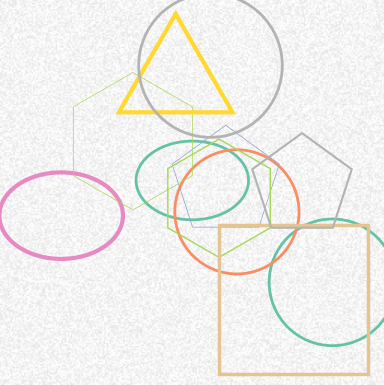[{"shape": "oval", "thickness": 2, "radius": 0.73, "center": [0.499, 0.531]}, {"shape": "circle", "thickness": 2, "radius": 0.82, "center": [0.864, 0.267]}, {"shape": "circle", "thickness": 2, "radius": 0.81, "center": [0.615, 0.45]}, {"shape": "pentagon", "thickness": 0.5, "radius": 0.73, "center": [0.586, 0.528]}, {"shape": "oval", "thickness": 3, "radius": 0.8, "center": [0.159, 0.44]}, {"shape": "hexagon", "thickness": 0.5, "radius": 0.89, "center": [0.345, 0.633]}, {"shape": "hexagon", "thickness": 1, "radius": 0.77, "center": [0.569, 0.485]}, {"shape": "triangle", "thickness": 3, "radius": 0.85, "center": [0.456, 0.793]}, {"shape": "square", "thickness": 2.5, "radius": 0.97, "center": [0.763, 0.222]}, {"shape": "circle", "thickness": 2, "radius": 0.93, "center": [0.547, 0.83]}, {"shape": "pentagon", "thickness": 1.5, "radius": 0.68, "center": [0.784, 0.518]}]